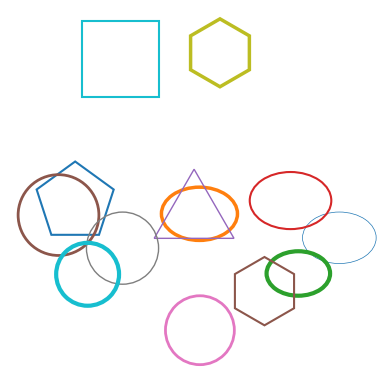[{"shape": "oval", "thickness": 0.5, "radius": 0.48, "center": [0.881, 0.382]}, {"shape": "pentagon", "thickness": 1.5, "radius": 0.53, "center": [0.195, 0.475]}, {"shape": "oval", "thickness": 2.5, "radius": 0.49, "center": [0.518, 0.445]}, {"shape": "oval", "thickness": 3, "radius": 0.41, "center": [0.775, 0.29]}, {"shape": "oval", "thickness": 1.5, "radius": 0.53, "center": [0.755, 0.479]}, {"shape": "triangle", "thickness": 1, "radius": 0.6, "center": [0.504, 0.441]}, {"shape": "circle", "thickness": 2, "radius": 0.52, "center": [0.152, 0.441]}, {"shape": "hexagon", "thickness": 1.5, "radius": 0.44, "center": [0.687, 0.244]}, {"shape": "circle", "thickness": 2, "radius": 0.45, "center": [0.519, 0.142]}, {"shape": "circle", "thickness": 1, "radius": 0.47, "center": [0.318, 0.355]}, {"shape": "hexagon", "thickness": 2.5, "radius": 0.44, "center": [0.571, 0.863]}, {"shape": "circle", "thickness": 3, "radius": 0.41, "center": [0.228, 0.288]}, {"shape": "square", "thickness": 1.5, "radius": 0.5, "center": [0.313, 0.847]}]